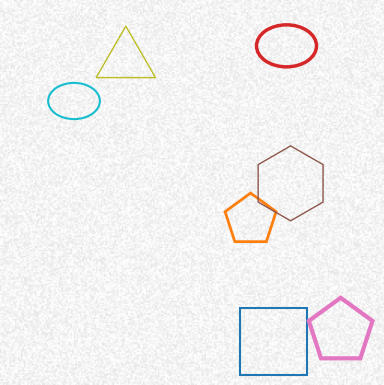[{"shape": "square", "thickness": 1.5, "radius": 0.43, "center": [0.71, 0.113]}, {"shape": "pentagon", "thickness": 2, "radius": 0.35, "center": [0.651, 0.429]}, {"shape": "oval", "thickness": 2.5, "radius": 0.39, "center": [0.744, 0.881]}, {"shape": "hexagon", "thickness": 1, "radius": 0.49, "center": [0.755, 0.524]}, {"shape": "pentagon", "thickness": 3, "radius": 0.43, "center": [0.885, 0.14]}, {"shape": "triangle", "thickness": 1, "radius": 0.45, "center": [0.327, 0.843]}, {"shape": "oval", "thickness": 1.5, "radius": 0.34, "center": [0.192, 0.738]}]